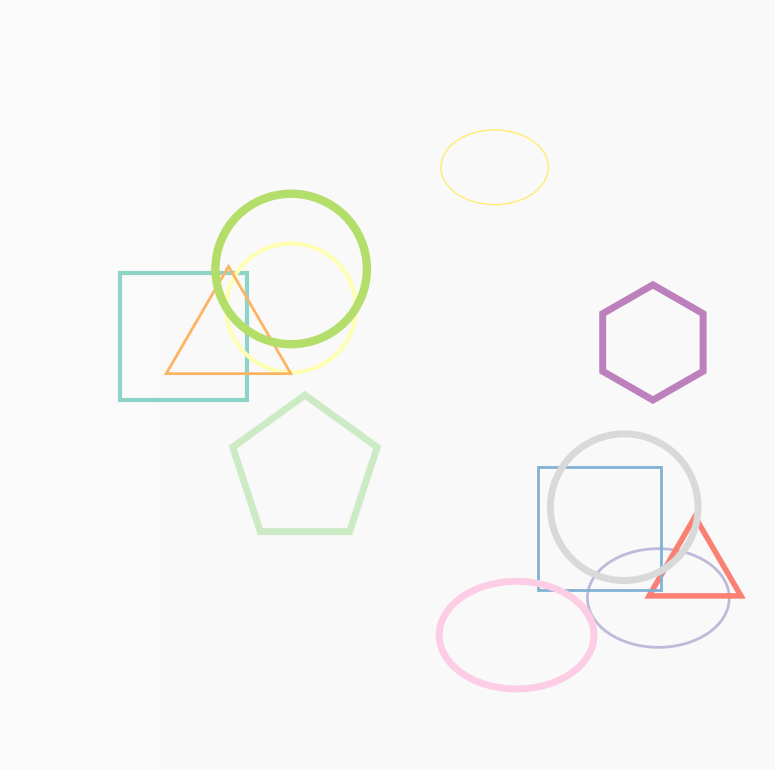[{"shape": "square", "thickness": 1.5, "radius": 0.41, "center": [0.237, 0.563]}, {"shape": "circle", "thickness": 1.5, "radius": 0.42, "center": [0.376, 0.6]}, {"shape": "oval", "thickness": 1, "radius": 0.46, "center": [0.849, 0.223]}, {"shape": "triangle", "thickness": 2, "radius": 0.34, "center": [0.897, 0.26]}, {"shape": "square", "thickness": 1, "radius": 0.4, "center": [0.773, 0.314]}, {"shape": "triangle", "thickness": 1, "radius": 0.46, "center": [0.295, 0.561]}, {"shape": "circle", "thickness": 3, "radius": 0.49, "center": [0.376, 0.651]}, {"shape": "oval", "thickness": 2.5, "radius": 0.5, "center": [0.667, 0.175]}, {"shape": "circle", "thickness": 2.5, "radius": 0.48, "center": [0.805, 0.341]}, {"shape": "hexagon", "thickness": 2.5, "radius": 0.37, "center": [0.842, 0.555]}, {"shape": "pentagon", "thickness": 2.5, "radius": 0.49, "center": [0.394, 0.389]}, {"shape": "oval", "thickness": 0.5, "radius": 0.35, "center": [0.638, 0.783]}]